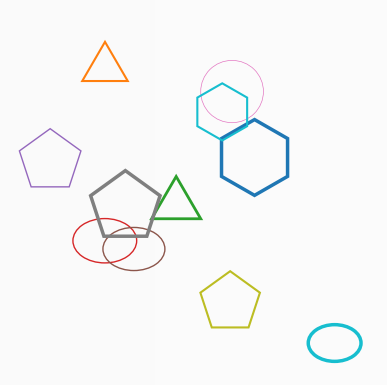[{"shape": "hexagon", "thickness": 2.5, "radius": 0.49, "center": [0.657, 0.591]}, {"shape": "triangle", "thickness": 1.5, "radius": 0.34, "center": [0.271, 0.823]}, {"shape": "triangle", "thickness": 2, "radius": 0.37, "center": [0.455, 0.468]}, {"shape": "oval", "thickness": 1, "radius": 0.41, "center": [0.27, 0.375]}, {"shape": "pentagon", "thickness": 1, "radius": 0.42, "center": [0.129, 0.582]}, {"shape": "oval", "thickness": 1, "radius": 0.4, "center": [0.346, 0.353]}, {"shape": "circle", "thickness": 0.5, "radius": 0.4, "center": [0.599, 0.762]}, {"shape": "pentagon", "thickness": 2.5, "radius": 0.47, "center": [0.324, 0.463]}, {"shape": "pentagon", "thickness": 1.5, "radius": 0.4, "center": [0.594, 0.215]}, {"shape": "hexagon", "thickness": 1.5, "radius": 0.37, "center": [0.574, 0.709]}, {"shape": "oval", "thickness": 2.5, "radius": 0.34, "center": [0.864, 0.109]}]